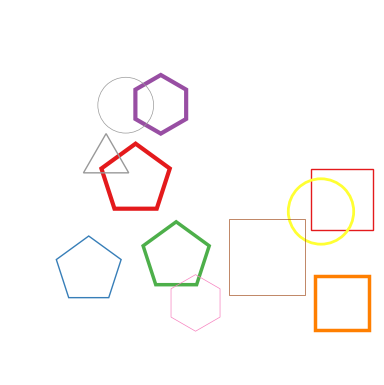[{"shape": "pentagon", "thickness": 3, "radius": 0.47, "center": [0.352, 0.533]}, {"shape": "square", "thickness": 1, "radius": 0.4, "center": [0.888, 0.482]}, {"shape": "pentagon", "thickness": 1, "radius": 0.44, "center": [0.23, 0.298]}, {"shape": "pentagon", "thickness": 2.5, "radius": 0.45, "center": [0.458, 0.334]}, {"shape": "hexagon", "thickness": 3, "radius": 0.38, "center": [0.418, 0.729]}, {"shape": "square", "thickness": 2.5, "radius": 0.35, "center": [0.889, 0.214]}, {"shape": "circle", "thickness": 2, "radius": 0.42, "center": [0.834, 0.451]}, {"shape": "square", "thickness": 0.5, "radius": 0.49, "center": [0.692, 0.332]}, {"shape": "hexagon", "thickness": 0.5, "radius": 0.37, "center": [0.508, 0.213]}, {"shape": "circle", "thickness": 0.5, "radius": 0.36, "center": [0.327, 0.727]}, {"shape": "triangle", "thickness": 1, "radius": 0.34, "center": [0.276, 0.585]}]